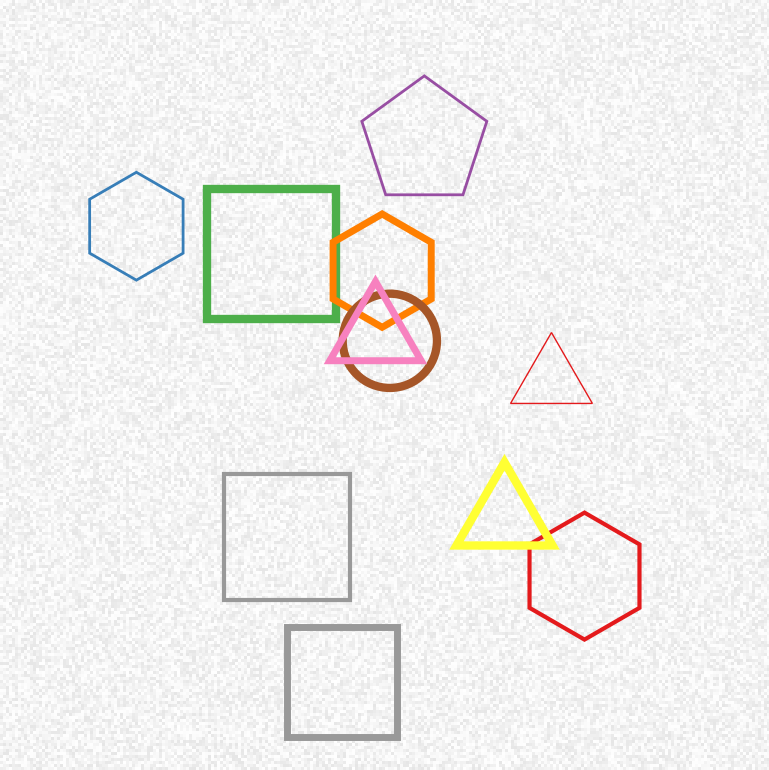[{"shape": "triangle", "thickness": 0.5, "radius": 0.31, "center": [0.716, 0.507]}, {"shape": "hexagon", "thickness": 1.5, "radius": 0.41, "center": [0.759, 0.252]}, {"shape": "hexagon", "thickness": 1, "radius": 0.35, "center": [0.177, 0.706]}, {"shape": "square", "thickness": 3, "radius": 0.42, "center": [0.352, 0.67]}, {"shape": "pentagon", "thickness": 1, "radius": 0.43, "center": [0.551, 0.816]}, {"shape": "hexagon", "thickness": 2.5, "radius": 0.37, "center": [0.496, 0.649]}, {"shape": "triangle", "thickness": 3, "radius": 0.36, "center": [0.655, 0.328]}, {"shape": "circle", "thickness": 3, "radius": 0.31, "center": [0.506, 0.557]}, {"shape": "triangle", "thickness": 2.5, "radius": 0.34, "center": [0.488, 0.566]}, {"shape": "square", "thickness": 1.5, "radius": 0.41, "center": [0.373, 0.302]}, {"shape": "square", "thickness": 2.5, "radius": 0.36, "center": [0.444, 0.115]}]